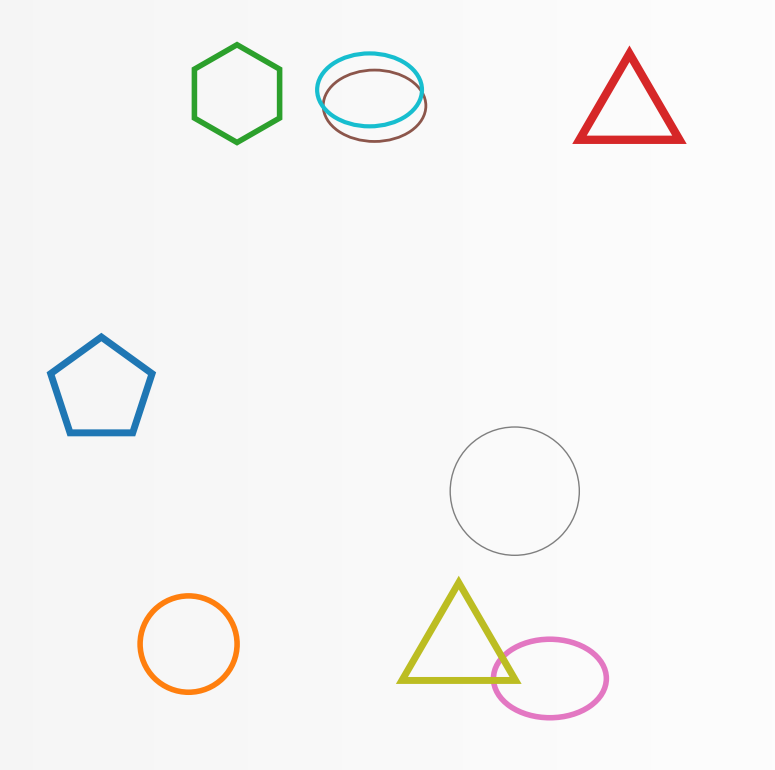[{"shape": "pentagon", "thickness": 2.5, "radius": 0.34, "center": [0.131, 0.494]}, {"shape": "circle", "thickness": 2, "radius": 0.31, "center": [0.243, 0.164]}, {"shape": "hexagon", "thickness": 2, "radius": 0.32, "center": [0.306, 0.878]}, {"shape": "triangle", "thickness": 3, "radius": 0.37, "center": [0.812, 0.856]}, {"shape": "oval", "thickness": 1, "radius": 0.33, "center": [0.483, 0.863]}, {"shape": "oval", "thickness": 2, "radius": 0.36, "center": [0.71, 0.119]}, {"shape": "circle", "thickness": 0.5, "radius": 0.42, "center": [0.664, 0.362]}, {"shape": "triangle", "thickness": 2.5, "radius": 0.42, "center": [0.592, 0.159]}, {"shape": "oval", "thickness": 1.5, "radius": 0.34, "center": [0.477, 0.883]}]